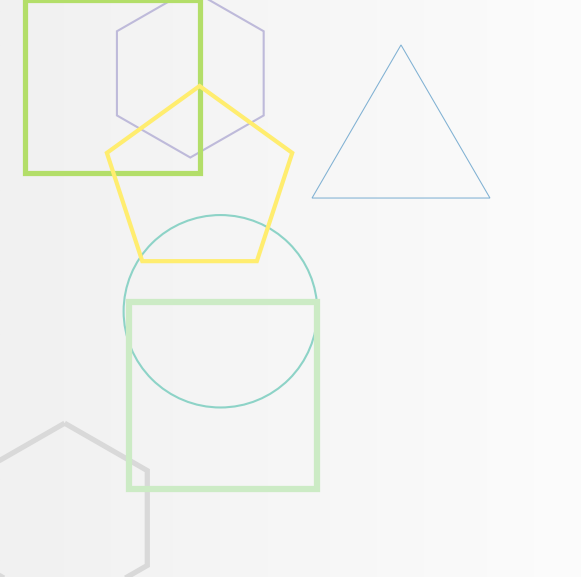[{"shape": "circle", "thickness": 1, "radius": 0.83, "center": [0.379, 0.46]}, {"shape": "hexagon", "thickness": 1, "radius": 0.73, "center": [0.327, 0.872]}, {"shape": "triangle", "thickness": 0.5, "radius": 0.88, "center": [0.69, 0.745]}, {"shape": "square", "thickness": 2.5, "radius": 0.75, "center": [0.194, 0.849]}, {"shape": "hexagon", "thickness": 2.5, "radius": 0.82, "center": [0.111, 0.102]}, {"shape": "square", "thickness": 3, "radius": 0.81, "center": [0.384, 0.314]}, {"shape": "pentagon", "thickness": 2, "radius": 0.84, "center": [0.343, 0.683]}]